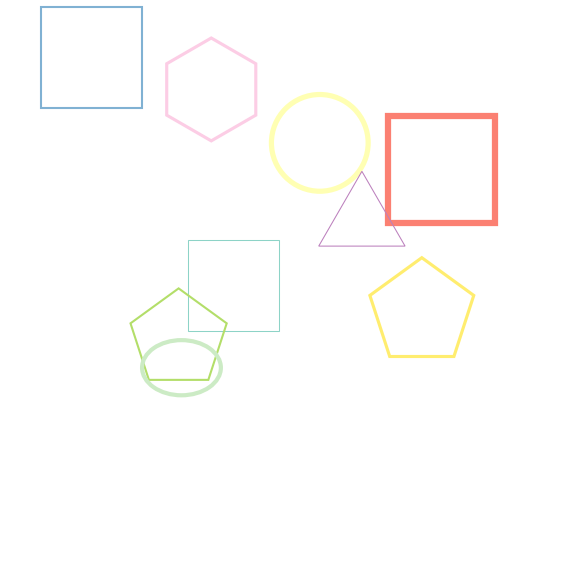[{"shape": "square", "thickness": 0.5, "radius": 0.39, "center": [0.404, 0.504]}, {"shape": "circle", "thickness": 2.5, "radius": 0.42, "center": [0.554, 0.752]}, {"shape": "square", "thickness": 3, "radius": 0.46, "center": [0.764, 0.705]}, {"shape": "square", "thickness": 1, "radius": 0.44, "center": [0.159, 0.9]}, {"shape": "pentagon", "thickness": 1, "radius": 0.44, "center": [0.309, 0.412]}, {"shape": "hexagon", "thickness": 1.5, "radius": 0.45, "center": [0.366, 0.844]}, {"shape": "triangle", "thickness": 0.5, "radius": 0.43, "center": [0.627, 0.616]}, {"shape": "oval", "thickness": 2, "radius": 0.34, "center": [0.314, 0.362]}, {"shape": "pentagon", "thickness": 1.5, "radius": 0.47, "center": [0.73, 0.458]}]